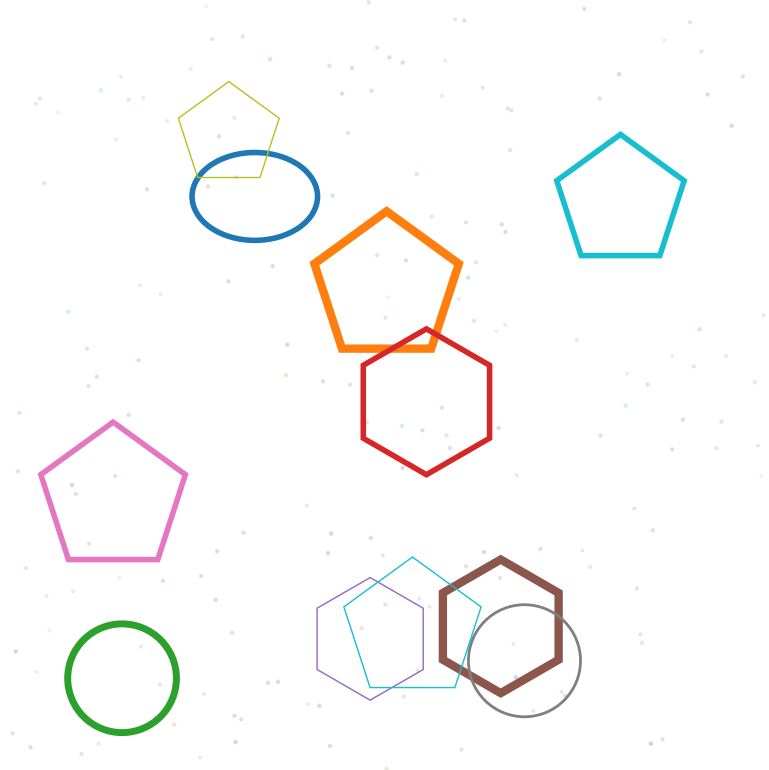[{"shape": "oval", "thickness": 2, "radius": 0.41, "center": [0.331, 0.745]}, {"shape": "pentagon", "thickness": 3, "radius": 0.49, "center": [0.502, 0.627]}, {"shape": "circle", "thickness": 2.5, "radius": 0.35, "center": [0.159, 0.119]}, {"shape": "hexagon", "thickness": 2, "radius": 0.47, "center": [0.554, 0.478]}, {"shape": "hexagon", "thickness": 0.5, "radius": 0.4, "center": [0.481, 0.17]}, {"shape": "hexagon", "thickness": 3, "radius": 0.43, "center": [0.65, 0.187]}, {"shape": "pentagon", "thickness": 2, "radius": 0.49, "center": [0.147, 0.353]}, {"shape": "circle", "thickness": 1, "radius": 0.36, "center": [0.681, 0.142]}, {"shape": "pentagon", "thickness": 0.5, "radius": 0.34, "center": [0.297, 0.825]}, {"shape": "pentagon", "thickness": 2, "radius": 0.44, "center": [0.806, 0.738]}, {"shape": "pentagon", "thickness": 0.5, "radius": 0.47, "center": [0.536, 0.183]}]